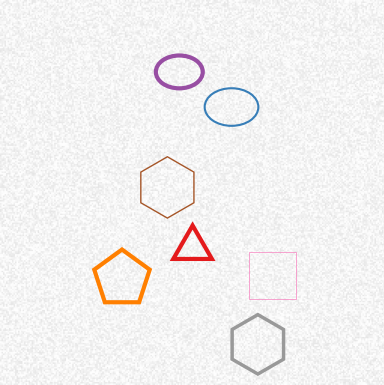[{"shape": "triangle", "thickness": 3, "radius": 0.29, "center": [0.5, 0.356]}, {"shape": "oval", "thickness": 1.5, "radius": 0.35, "center": [0.601, 0.722]}, {"shape": "oval", "thickness": 3, "radius": 0.3, "center": [0.466, 0.813]}, {"shape": "pentagon", "thickness": 3, "radius": 0.38, "center": [0.317, 0.276]}, {"shape": "hexagon", "thickness": 1, "radius": 0.4, "center": [0.435, 0.513]}, {"shape": "square", "thickness": 0.5, "radius": 0.3, "center": [0.708, 0.283]}, {"shape": "hexagon", "thickness": 2.5, "radius": 0.39, "center": [0.67, 0.106]}]